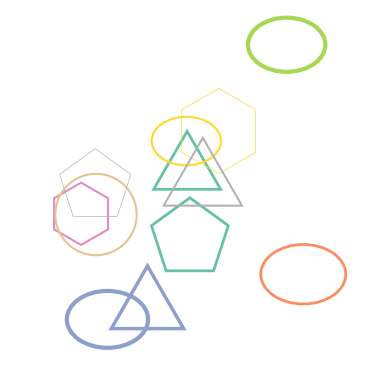[{"shape": "pentagon", "thickness": 2, "radius": 0.52, "center": [0.493, 0.381]}, {"shape": "triangle", "thickness": 2, "radius": 0.5, "center": [0.486, 0.558]}, {"shape": "oval", "thickness": 2, "radius": 0.55, "center": [0.788, 0.288]}, {"shape": "triangle", "thickness": 2.5, "radius": 0.54, "center": [0.383, 0.201]}, {"shape": "oval", "thickness": 3, "radius": 0.53, "center": [0.279, 0.171]}, {"shape": "hexagon", "thickness": 1.5, "radius": 0.4, "center": [0.211, 0.445]}, {"shape": "oval", "thickness": 3, "radius": 0.5, "center": [0.745, 0.884]}, {"shape": "oval", "thickness": 1.5, "radius": 0.45, "center": [0.484, 0.634]}, {"shape": "hexagon", "thickness": 0.5, "radius": 0.55, "center": [0.568, 0.66]}, {"shape": "circle", "thickness": 1.5, "radius": 0.53, "center": [0.249, 0.443]}, {"shape": "pentagon", "thickness": 0.5, "radius": 0.49, "center": [0.247, 0.517]}, {"shape": "triangle", "thickness": 1.5, "radius": 0.59, "center": [0.527, 0.525]}]